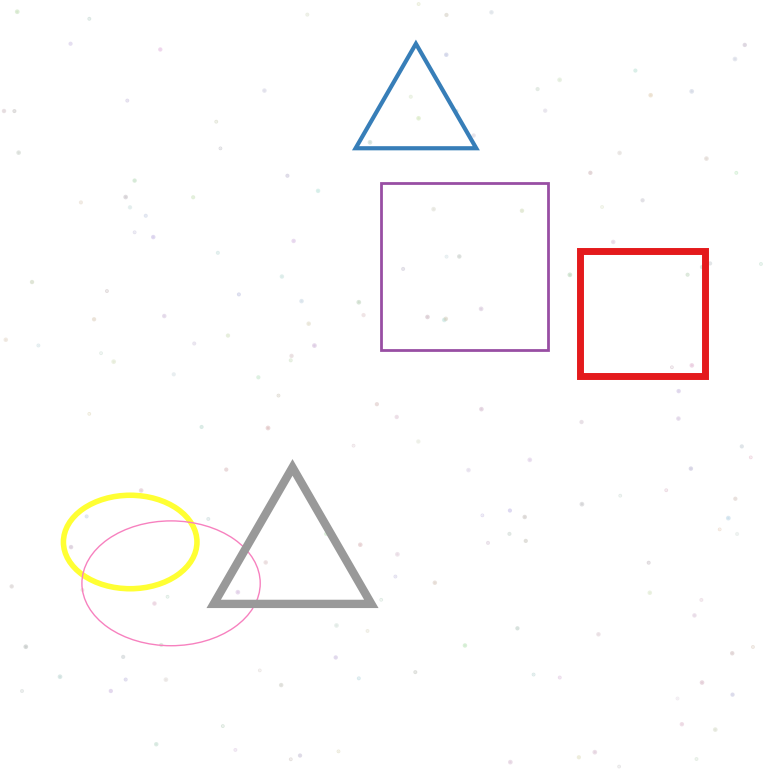[{"shape": "square", "thickness": 2.5, "radius": 0.41, "center": [0.834, 0.593]}, {"shape": "triangle", "thickness": 1.5, "radius": 0.45, "center": [0.54, 0.853]}, {"shape": "square", "thickness": 1, "radius": 0.54, "center": [0.603, 0.654]}, {"shape": "oval", "thickness": 2, "radius": 0.43, "center": [0.169, 0.296]}, {"shape": "oval", "thickness": 0.5, "radius": 0.58, "center": [0.222, 0.242]}, {"shape": "triangle", "thickness": 3, "radius": 0.59, "center": [0.38, 0.275]}]